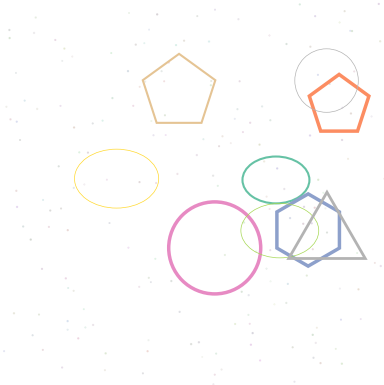[{"shape": "oval", "thickness": 1.5, "radius": 0.43, "center": [0.717, 0.533]}, {"shape": "pentagon", "thickness": 2.5, "radius": 0.41, "center": [0.881, 0.725]}, {"shape": "hexagon", "thickness": 2.5, "radius": 0.47, "center": [0.8, 0.403]}, {"shape": "circle", "thickness": 2.5, "radius": 0.6, "center": [0.558, 0.356]}, {"shape": "oval", "thickness": 0.5, "radius": 0.51, "center": [0.727, 0.401]}, {"shape": "oval", "thickness": 0.5, "radius": 0.55, "center": [0.303, 0.536]}, {"shape": "pentagon", "thickness": 1.5, "radius": 0.5, "center": [0.465, 0.761]}, {"shape": "circle", "thickness": 0.5, "radius": 0.41, "center": [0.848, 0.791]}, {"shape": "triangle", "thickness": 2, "radius": 0.57, "center": [0.849, 0.386]}]